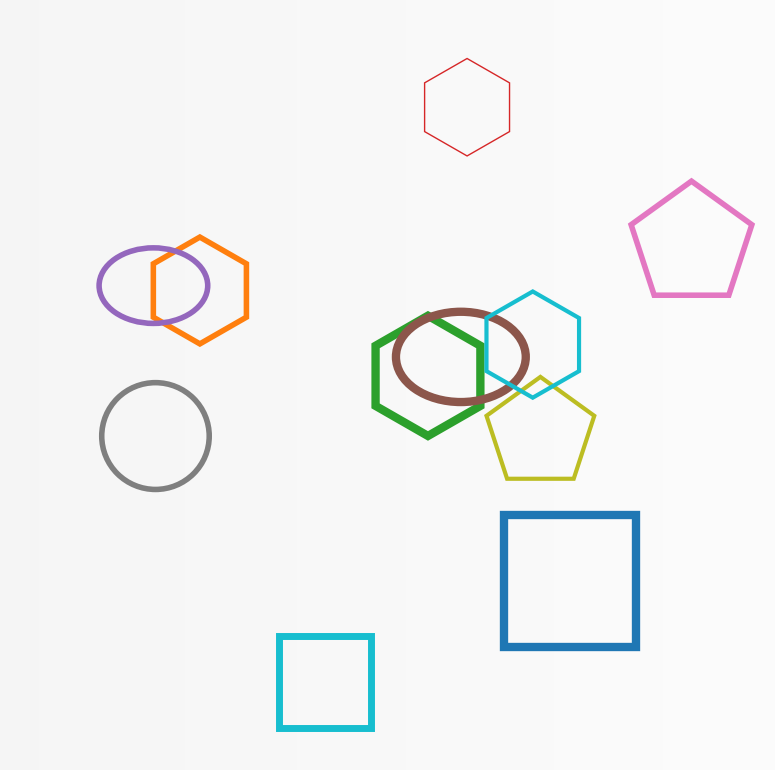[{"shape": "square", "thickness": 3, "radius": 0.43, "center": [0.735, 0.245]}, {"shape": "hexagon", "thickness": 2, "radius": 0.35, "center": [0.258, 0.623]}, {"shape": "hexagon", "thickness": 3, "radius": 0.39, "center": [0.552, 0.512]}, {"shape": "hexagon", "thickness": 0.5, "radius": 0.32, "center": [0.603, 0.861]}, {"shape": "oval", "thickness": 2, "radius": 0.35, "center": [0.198, 0.629]}, {"shape": "oval", "thickness": 3, "radius": 0.42, "center": [0.595, 0.536]}, {"shape": "pentagon", "thickness": 2, "radius": 0.41, "center": [0.892, 0.683]}, {"shape": "circle", "thickness": 2, "radius": 0.35, "center": [0.201, 0.434]}, {"shape": "pentagon", "thickness": 1.5, "radius": 0.37, "center": [0.697, 0.437]}, {"shape": "hexagon", "thickness": 1.5, "radius": 0.34, "center": [0.687, 0.553]}, {"shape": "square", "thickness": 2.5, "radius": 0.3, "center": [0.419, 0.114]}]